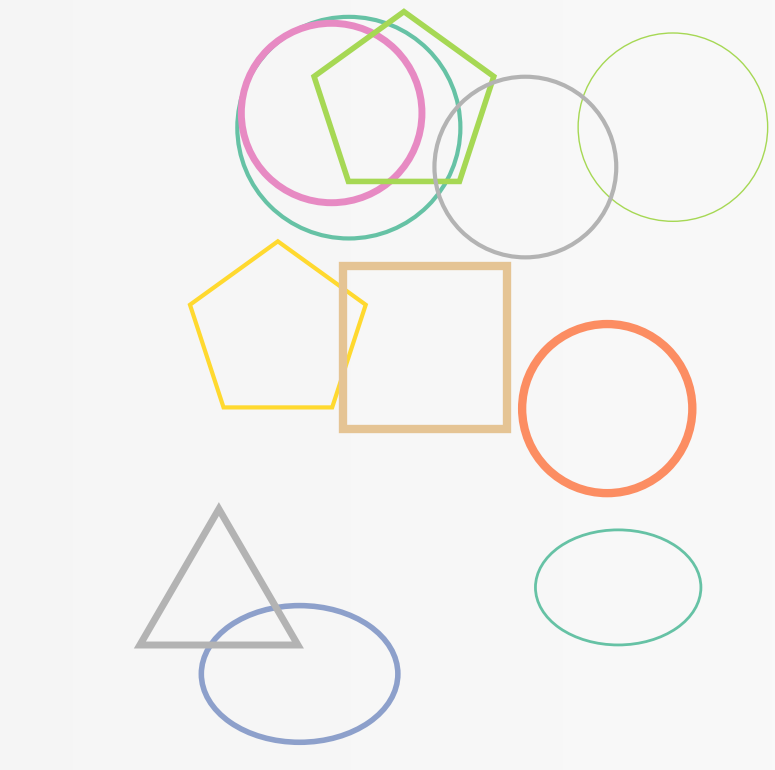[{"shape": "circle", "thickness": 1.5, "radius": 0.72, "center": [0.45, 0.834]}, {"shape": "oval", "thickness": 1, "radius": 0.53, "center": [0.798, 0.237]}, {"shape": "circle", "thickness": 3, "radius": 0.55, "center": [0.784, 0.469]}, {"shape": "oval", "thickness": 2, "radius": 0.63, "center": [0.387, 0.125]}, {"shape": "circle", "thickness": 2.5, "radius": 0.58, "center": [0.428, 0.853]}, {"shape": "pentagon", "thickness": 2, "radius": 0.61, "center": [0.521, 0.863]}, {"shape": "circle", "thickness": 0.5, "radius": 0.61, "center": [0.868, 0.835]}, {"shape": "pentagon", "thickness": 1.5, "radius": 0.6, "center": [0.359, 0.567]}, {"shape": "square", "thickness": 3, "radius": 0.53, "center": [0.548, 0.549]}, {"shape": "circle", "thickness": 1.5, "radius": 0.59, "center": [0.678, 0.783]}, {"shape": "triangle", "thickness": 2.5, "radius": 0.59, "center": [0.282, 0.221]}]